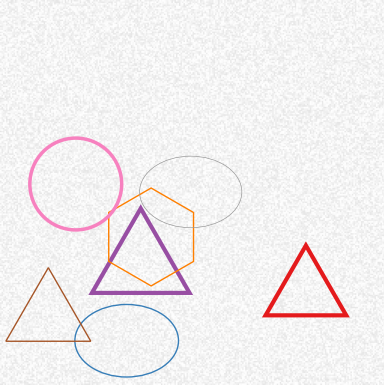[{"shape": "triangle", "thickness": 3, "radius": 0.6, "center": [0.795, 0.241]}, {"shape": "oval", "thickness": 1, "radius": 0.67, "center": [0.329, 0.115]}, {"shape": "triangle", "thickness": 3, "radius": 0.73, "center": [0.366, 0.312]}, {"shape": "hexagon", "thickness": 1, "radius": 0.64, "center": [0.393, 0.384]}, {"shape": "triangle", "thickness": 1, "radius": 0.64, "center": [0.126, 0.177]}, {"shape": "circle", "thickness": 2.5, "radius": 0.6, "center": [0.197, 0.522]}, {"shape": "oval", "thickness": 0.5, "radius": 0.66, "center": [0.495, 0.501]}]